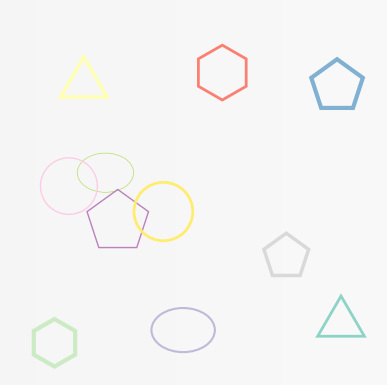[{"shape": "triangle", "thickness": 2, "radius": 0.35, "center": [0.88, 0.161]}, {"shape": "triangle", "thickness": 2.5, "radius": 0.35, "center": [0.216, 0.783]}, {"shape": "oval", "thickness": 1.5, "radius": 0.41, "center": [0.473, 0.143]}, {"shape": "hexagon", "thickness": 2, "radius": 0.36, "center": [0.574, 0.812]}, {"shape": "pentagon", "thickness": 3, "radius": 0.35, "center": [0.87, 0.776]}, {"shape": "oval", "thickness": 0.5, "radius": 0.36, "center": [0.272, 0.551]}, {"shape": "circle", "thickness": 1, "radius": 0.37, "center": [0.178, 0.517]}, {"shape": "pentagon", "thickness": 2.5, "radius": 0.3, "center": [0.739, 0.334]}, {"shape": "pentagon", "thickness": 1, "radius": 0.42, "center": [0.304, 0.424]}, {"shape": "hexagon", "thickness": 3, "radius": 0.31, "center": [0.141, 0.11]}, {"shape": "circle", "thickness": 2, "radius": 0.38, "center": [0.422, 0.451]}]